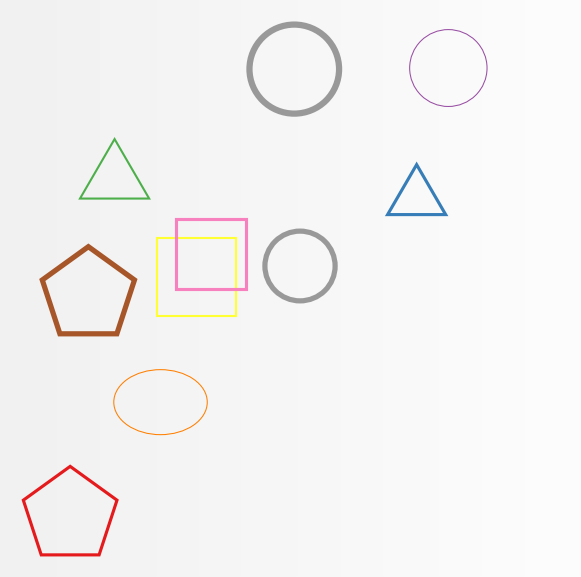[{"shape": "pentagon", "thickness": 1.5, "radius": 0.42, "center": [0.121, 0.107]}, {"shape": "triangle", "thickness": 1.5, "radius": 0.29, "center": [0.717, 0.656]}, {"shape": "triangle", "thickness": 1, "radius": 0.34, "center": [0.197, 0.69]}, {"shape": "circle", "thickness": 0.5, "radius": 0.33, "center": [0.771, 0.881]}, {"shape": "oval", "thickness": 0.5, "radius": 0.4, "center": [0.276, 0.303]}, {"shape": "square", "thickness": 1, "radius": 0.34, "center": [0.339, 0.52]}, {"shape": "pentagon", "thickness": 2.5, "radius": 0.42, "center": [0.152, 0.489]}, {"shape": "square", "thickness": 1.5, "radius": 0.3, "center": [0.363, 0.559]}, {"shape": "circle", "thickness": 3, "radius": 0.39, "center": [0.506, 0.879]}, {"shape": "circle", "thickness": 2.5, "radius": 0.3, "center": [0.516, 0.539]}]